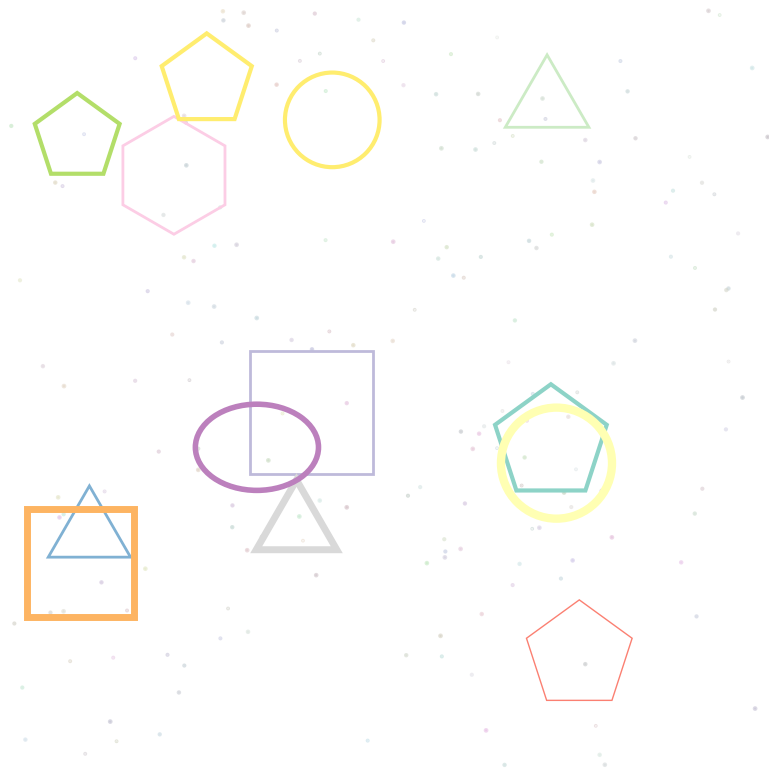[{"shape": "pentagon", "thickness": 1.5, "radius": 0.38, "center": [0.715, 0.425]}, {"shape": "circle", "thickness": 3, "radius": 0.36, "center": [0.723, 0.399]}, {"shape": "square", "thickness": 1, "radius": 0.4, "center": [0.404, 0.464]}, {"shape": "pentagon", "thickness": 0.5, "radius": 0.36, "center": [0.752, 0.149]}, {"shape": "triangle", "thickness": 1, "radius": 0.31, "center": [0.116, 0.307]}, {"shape": "square", "thickness": 2.5, "radius": 0.35, "center": [0.104, 0.269]}, {"shape": "pentagon", "thickness": 1.5, "radius": 0.29, "center": [0.1, 0.821]}, {"shape": "hexagon", "thickness": 1, "radius": 0.38, "center": [0.226, 0.772]}, {"shape": "triangle", "thickness": 2.5, "radius": 0.3, "center": [0.385, 0.316]}, {"shape": "oval", "thickness": 2, "radius": 0.4, "center": [0.334, 0.419]}, {"shape": "triangle", "thickness": 1, "radius": 0.31, "center": [0.711, 0.866]}, {"shape": "circle", "thickness": 1.5, "radius": 0.31, "center": [0.432, 0.844]}, {"shape": "pentagon", "thickness": 1.5, "radius": 0.31, "center": [0.268, 0.895]}]